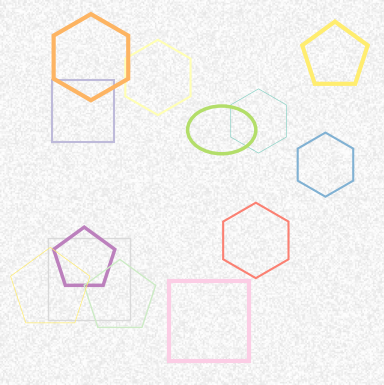[{"shape": "hexagon", "thickness": 0.5, "radius": 0.42, "center": [0.672, 0.686]}, {"shape": "hexagon", "thickness": 1.5, "radius": 0.49, "center": [0.41, 0.799]}, {"shape": "square", "thickness": 1.5, "radius": 0.4, "center": [0.216, 0.711]}, {"shape": "hexagon", "thickness": 1.5, "radius": 0.49, "center": [0.665, 0.376]}, {"shape": "hexagon", "thickness": 1.5, "radius": 0.42, "center": [0.845, 0.572]}, {"shape": "hexagon", "thickness": 3, "radius": 0.56, "center": [0.236, 0.851]}, {"shape": "oval", "thickness": 2.5, "radius": 0.44, "center": [0.576, 0.663]}, {"shape": "square", "thickness": 3, "radius": 0.52, "center": [0.543, 0.166]}, {"shape": "square", "thickness": 1, "radius": 0.53, "center": [0.232, 0.275]}, {"shape": "pentagon", "thickness": 2.5, "radius": 0.42, "center": [0.219, 0.326]}, {"shape": "pentagon", "thickness": 1, "radius": 0.49, "center": [0.312, 0.229]}, {"shape": "pentagon", "thickness": 3, "radius": 0.45, "center": [0.87, 0.855]}, {"shape": "pentagon", "thickness": 0.5, "radius": 0.54, "center": [0.131, 0.249]}]